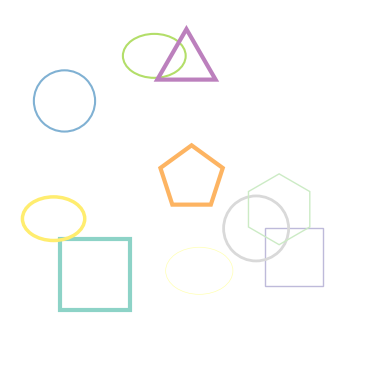[{"shape": "square", "thickness": 3, "radius": 0.46, "center": [0.247, 0.287]}, {"shape": "oval", "thickness": 0.5, "radius": 0.44, "center": [0.518, 0.297]}, {"shape": "square", "thickness": 1, "radius": 0.37, "center": [0.764, 0.332]}, {"shape": "circle", "thickness": 1.5, "radius": 0.4, "center": [0.167, 0.738]}, {"shape": "pentagon", "thickness": 3, "radius": 0.43, "center": [0.498, 0.537]}, {"shape": "oval", "thickness": 1.5, "radius": 0.41, "center": [0.401, 0.855]}, {"shape": "circle", "thickness": 2, "radius": 0.42, "center": [0.665, 0.407]}, {"shape": "triangle", "thickness": 3, "radius": 0.44, "center": [0.484, 0.837]}, {"shape": "hexagon", "thickness": 1, "radius": 0.46, "center": [0.725, 0.456]}, {"shape": "oval", "thickness": 2.5, "radius": 0.4, "center": [0.139, 0.432]}]